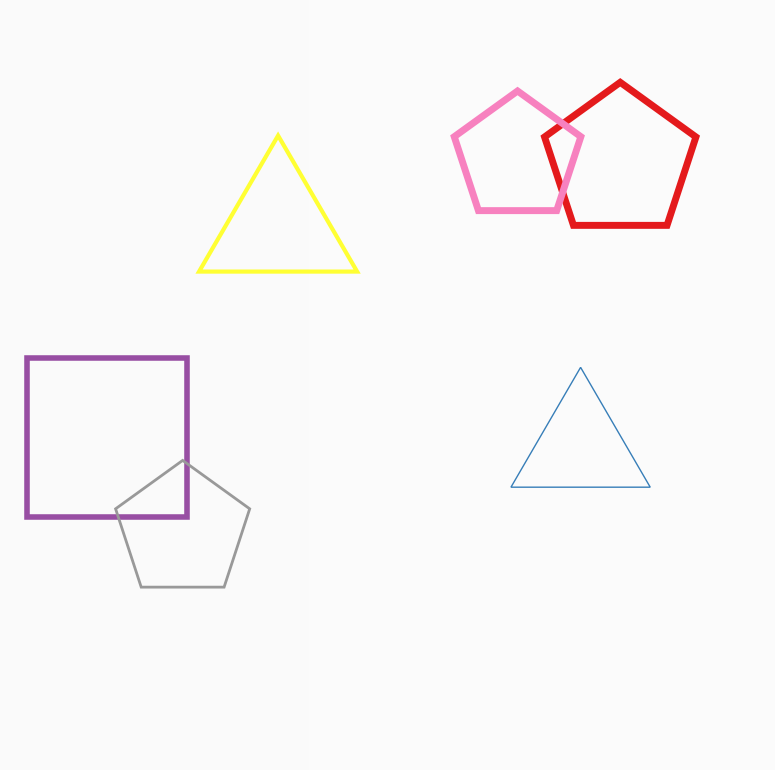[{"shape": "pentagon", "thickness": 2.5, "radius": 0.51, "center": [0.8, 0.79]}, {"shape": "triangle", "thickness": 0.5, "radius": 0.52, "center": [0.749, 0.419]}, {"shape": "square", "thickness": 2, "radius": 0.52, "center": [0.138, 0.432]}, {"shape": "triangle", "thickness": 1.5, "radius": 0.59, "center": [0.359, 0.706]}, {"shape": "pentagon", "thickness": 2.5, "radius": 0.43, "center": [0.668, 0.796]}, {"shape": "pentagon", "thickness": 1, "radius": 0.45, "center": [0.236, 0.311]}]